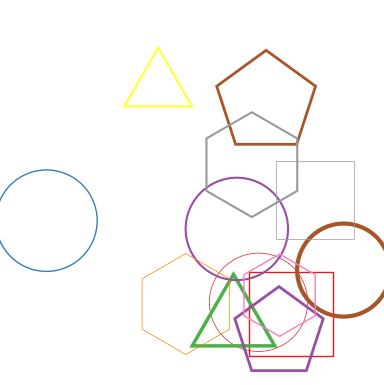[{"shape": "circle", "thickness": 0.5, "radius": 0.64, "center": [0.672, 0.215]}, {"shape": "square", "thickness": 1, "radius": 0.54, "center": [0.755, 0.184]}, {"shape": "circle", "thickness": 1, "radius": 0.66, "center": [0.121, 0.427]}, {"shape": "triangle", "thickness": 2.5, "radius": 0.62, "center": [0.606, 0.164]}, {"shape": "circle", "thickness": 1.5, "radius": 0.66, "center": [0.615, 0.405]}, {"shape": "pentagon", "thickness": 2, "radius": 0.6, "center": [0.725, 0.135]}, {"shape": "hexagon", "thickness": 0.5, "radius": 0.66, "center": [0.483, 0.21]}, {"shape": "triangle", "thickness": 1.5, "radius": 0.51, "center": [0.411, 0.775]}, {"shape": "circle", "thickness": 3, "radius": 0.6, "center": [0.893, 0.299]}, {"shape": "pentagon", "thickness": 2, "radius": 0.67, "center": [0.691, 0.734]}, {"shape": "hexagon", "thickness": 1, "radius": 0.53, "center": [0.726, 0.233]}, {"shape": "square", "thickness": 0.5, "radius": 0.51, "center": [0.819, 0.48]}, {"shape": "hexagon", "thickness": 1.5, "radius": 0.68, "center": [0.654, 0.572]}]